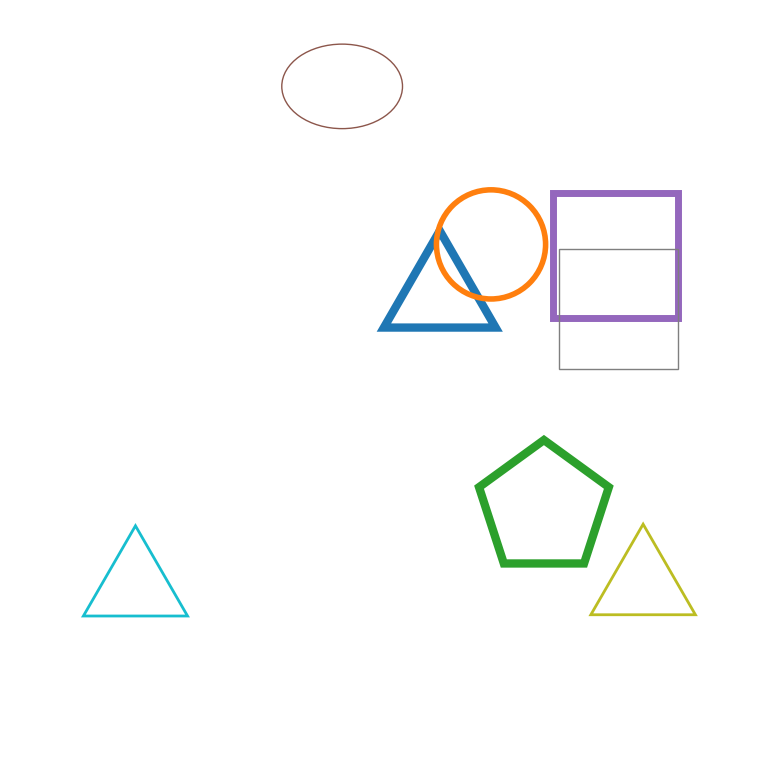[{"shape": "triangle", "thickness": 3, "radius": 0.42, "center": [0.571, 0.616]}, {"shape": "circle", "thickness": 2, "radius": 0.35, "center": [0.638, 0.683]}, {"shape": "pentagon", "thickness": 3, "radius": 0.44, "center": [0.706, 0.34]}, {"shape": "square", "thickness": 2.5, "radius": 0.41, "center": [0.799, 0.668]}, {"shape": "oval", "thickness": 0.5, "radius": 0.39, "center": [0.444, 0.888]}, {"shape": "square", "thickness": 0.5, "radius": 0.39, "center": [0.803, 0.599]}, {"shape": "triangle", "thickness": 1, "radius": 0.39, "center": [0.835, 0.241]}, {"shape": "triangle", "thickness": 1, "radius": 0.39, "center": [0.176, 0.239]}]